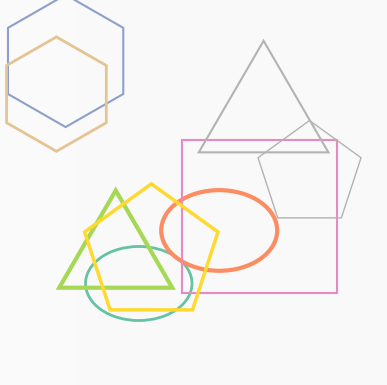[{"shape": "oval", "thickness": 2, "radius": 0.69, "center": [0.358, 0.264]}, {"shape": "oval", "thickness": 3, "radius": 0.75, "center": [0.566, 0.401]}, {"shape": "hexagon", "thickness": 1.5, "radius": 0.86, "center": [0.169, 0.842]}, {"shape": "square", "thickness": 1.5, "radius": 1.0, "center": [0.669, 0.437]}, {"shape": "triangle", "thickness": 3, "radius": 0.84, "center": [0.299, 0.337]}, {"shape": "pentagon", "thickness": 2.5, "radius": 0.9, "center": [0.39, 0.341]}, {"shape": "hexagon", "thickness": 2, "radius": 0.74, "center": [0.146, 0.756]}, {"shape": "triangle", "thickness": 1.5, "radius": 0.97, "center": [0.68, 0.701]}, {"shape": "pentagon", "thickness": 1, "radius": 0.7, "center": [0.799, 0.547]}]